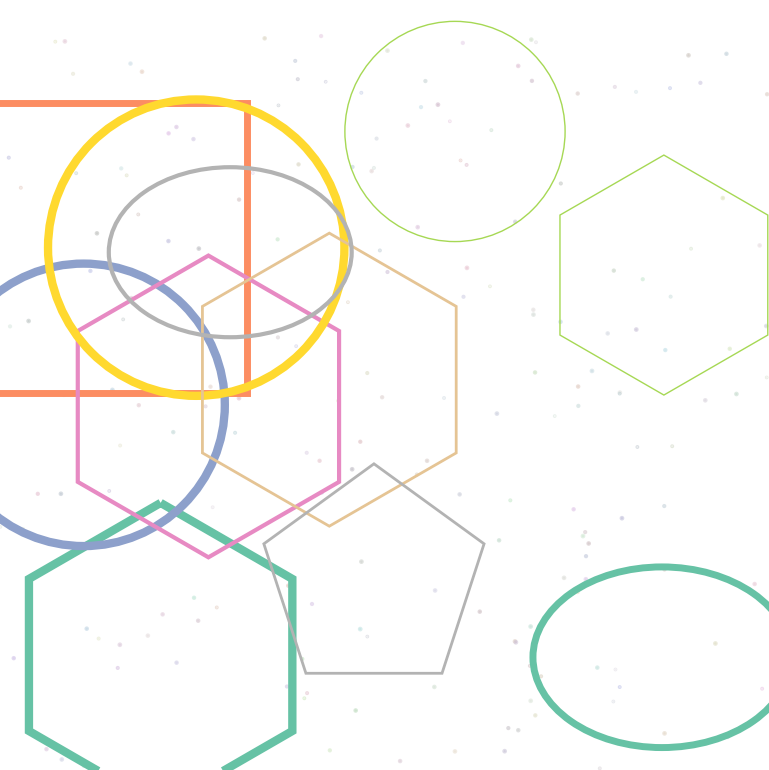[{"shape": "hexagon", "thickness": 3, "radius": 0.99, "center": [0.209, 0.149]}, {"shape": "oval", "thickness": 2.5, "radius": 0.84, "center": [0.86, 0.146]}, {"shape": "square", "thickness": 2.5, "radius": 0.94, "center": [0.133, 0.678]}, {"shape": "circle", "thickness": 3, "radius": 0.92, "center": [0.109, 0.474]}, {"shape": "hexagon", "thickness": 1.5, "radius": 0.98, "center": [0.271, 0.472]}, {"shape": "hexagon", "thickness": 0.5, "radius": 0.78, "center": [0.862, 0.643]}, {"shape": "circle", "thickness": 0.5, "radius": 0.71, "center": [0.591, 0.829]}, {"shape": "circle", "thickness": 3, "radius": 0.96, "center": [0.255, 0.678]}, {"shape": "hexagon", "thickness": 1, "radius": 0.95, "center": [0.428, 0.507]}, {"shape": "pentagon", "thickness": 1, "radius": 0.75, "center": [0.486, 0.247]}, {"shape": "oval", "thickness": 1.5, "radius": 0.79, "center": [0.299, 0.672]}]